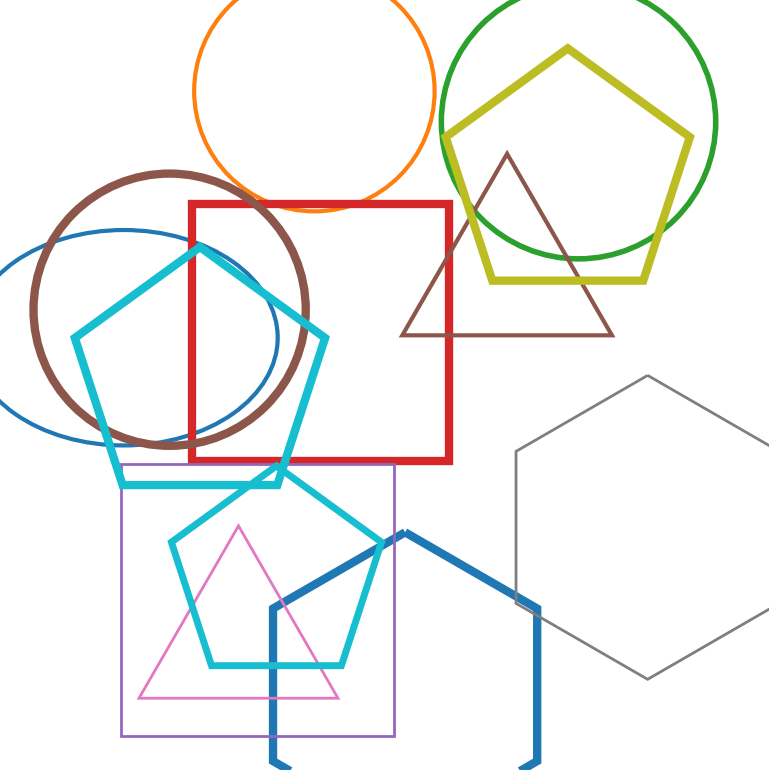[{"shape": "oval", "thickness": 1.5, "radius": 1.0, "center": [0.161, 0.561]}, {"shape": "hexagon", "thickness": 3, "radius": 0.99, "center": [0.526, 0.111]}, {"shape": "circle", "thickness": 1.5, "radius": 0.78, "center": [0.408, 0.882]}, {"shape": "circle", "thickness": 2, "radius": 0.89, "center": [0.751, 0.842]}, {"shape": "square", "thickness": 3, "radius": 0.83, "center": [0.416, 0.568]}, {"shape": "square", "thickness": 1, "radius": 0.88, "center": [0.334, 0.221]}, {"shape": "circle", "thickness": 3, "radius": 0.88, "center": [0.22, 0.598]}, {"shape": "triangle", "thickness": 1.5, "radius": 0.79, "center": [0.659, 0.643]}, {"shape": "triangle", "thickness": 1, "radius": 0.75, "center": [0.31, 0.168]}, {"shape": "hexagon", "thickness": 1, "radius": 0.99, "center": [0.841, 0.315]}, {"shape": "pentagon", "thickness": 3, "radius": 0.83, "center": [0.737, 0.77]}, {"shape": "pentagon", "thickness": 3, "radius": 0.85, "center": [0.26, 0.508]}, {"shape": "pentagon", "thickness": 2.5, "radius": 0.72, "center": [0.359, 0.252]}]